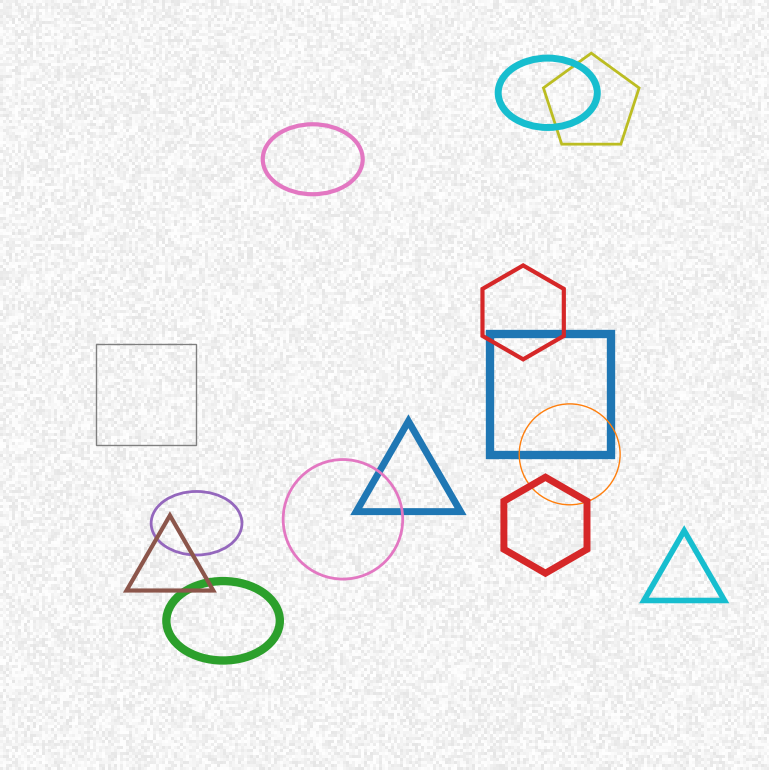[{"shape": "square", "thickness": 3, "radius": 0.39, "center": [0.714, 0.488]}, {"shape": "triangle", "thickness": 2.5, "radius": 0.39, "center": [0.53, 0.375]}, {"shape": "circle", "thickness": 0.5, "radius": 0.33, "center": [0.74, 0.41]}, {"shape": "oval", "thickness": 3, "radius": 0.37, "center": [0.29, 0.194]}, {"shape": "hexagon", "thickness": 1.5, "radius": 0.3, "center": [0.679, 0.594]}, {"shape": "hexagon", "thickness": 2.5, "radius": 0.31, "center": [0.708, 0.318]}, {"shape": "oval", "thickness": 1, "radius": 0.29, "center": [0.255, 0.32]}, {"shape": "triangle", "thickness": 1.5, "radius": 0.33, "center": [0.221, 0.266]}, {"shape": "oval", "thickness": 1.5, "radius": 0.32, "center": [0.406, 0.793]}, {"shape": "circle", "thickness": 1, "radius": 0.39, "center": [0.445, 0.326]}, {"shape": "square", "thickness": 0.5, "radius": 0.33, "center": [0.19, 0.488]}, {"shape": "pentagon", "thickness": 1, "radius": 0.33, "center": [0.768, 0.866]}, {"shape": "triangle", "thickness": 2, "radius": 0.3, "center": [0.889, 0.25]}, {"shape": "oval", "thickness": 2.5, "radius": 0.32, "center": [0.711, 0.879]}]